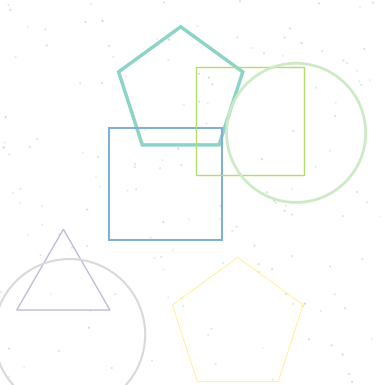[{"shape": "pentagon", "thickness": 2.5, "radius": 0.85, "center": [0.469, 0.761]}, {"shape": "triangle", "thickness": 1, "radius": 0.7, "center": [0.165, 0.265]}, {"shape": "square", "thickness": 1.5, "radius": 0.73, "center": [0.429, 0.522]}, {"shape": "square", "thickness": 1, "radius": 0.7, "center": [0.649, 0.686]}, {"shape": "circle", "thickness": 1.5, "radius": 0.98, "center": [0.181, 0.131]}, {"shape": "circle", "thickness": 2, "radius": 0.9, "center": [0.769, 0.655]}, {"shape": "pentagon", "thickness": 0.5, "radius": 0.89, "center": [0.618, 0.153]}]